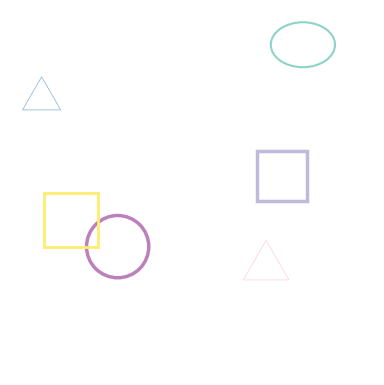[{"shape": "oval", "thickness": 1.5, "radius": 0.42, "center": [0.787, 0.884]}, {"shape": "square", "thickness": 2.5, "radius": 0.32, "center": [0.733, 0.544]}, {"shape": "triangle", "thickness": 0.5, "radius": 0.29, "center": [0.108, 0.743]}, {"shape": "triangle", "thickness": 0.5, "radius": 0.34, "center": [0.691, 0.307]}, {"shape": "circle", "thickness": 2.5, "radius": 0.4, "center": [0.306, 0.359]}, {"shape": "square", "thickness": 2, "radius": 0.35, "center": [0.185, 0.429]}]